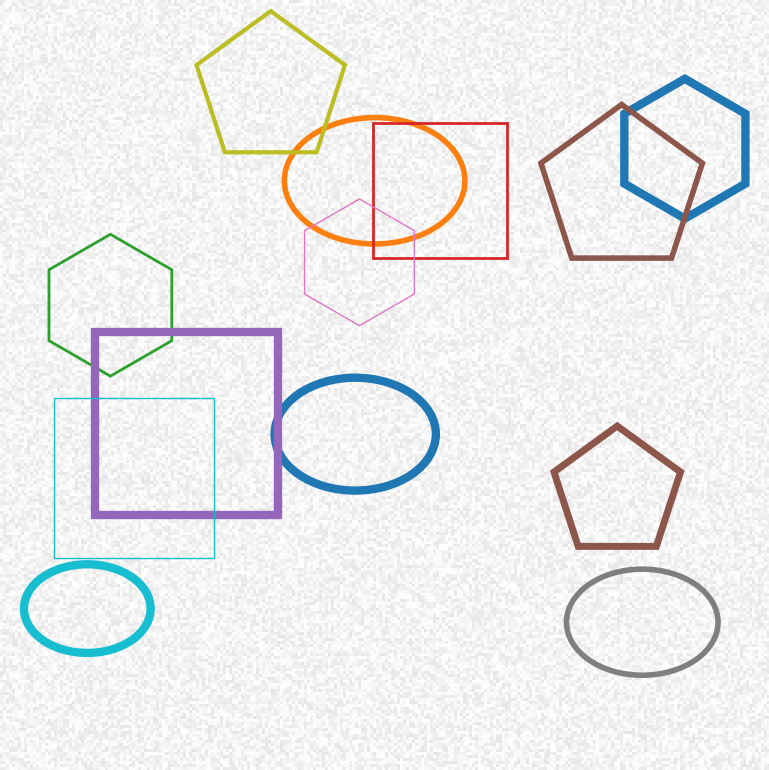[{"shape": "hexagon", "thickness": 3, "radius": 0.45, "center": [0.889, 0.807]}, {"shape": "oval", "thickness": 3, "radius": 0.52, "center": [0.461, 0.436]}, {"shape": "oval", "thickness": 2, "radius": 0.59, "center": [0.487, 0.765]}, {"shape": "hexagon", "thickness": 1, "radius": 0.46, "center": [0.143, 0.604]}, {"shape": "square", "thickness": 1, "radius": 0.44, "center": [0.572, 0.753]}, {"shape": "square", "thickness": 3, "radius": 0.59, "center": [0.243, 0.449]}, {"shape": "pentagon", "thickness": 2, "radius": 0.55, "center": [0.807, 0.754]}, {"shape": "pentagon", "thickness": 2.5, "radius": 0.43, "center": [0.802, 0.36]}, {"shape": "hexagon", "thickness": 0.5, "radius": 0.41, "center": [0.467, 0.659]}, {"shape": "oval", "thickness": 2, "radius": 0.49, "center": [0.834, 0.192]}, {"shape": "pentagon", "thickness": 1.5, "radius": 0.51, "center": [0.352, 0.884]}, {"shape": "oval", "thickness": 3, "radius": 0.41, "center": [0.113, 0.21]}, {"shape": "square", "thickness": 0.5, "radius": 0.52, "center": [0.174, 0.379]}]